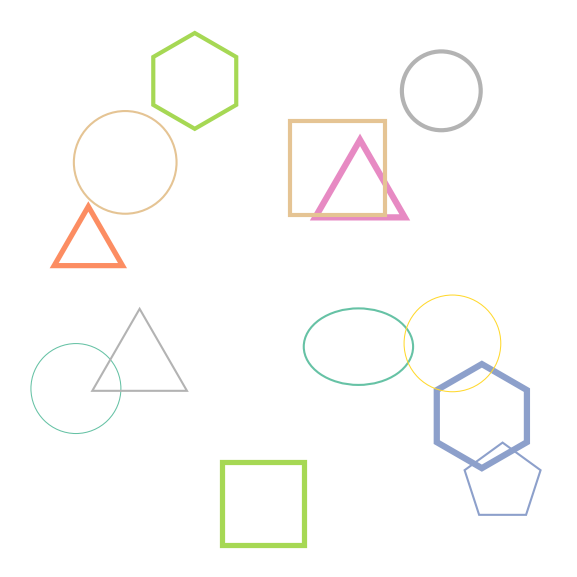[{"shape": "circle", "thickness": 0.5, "radius": 0.39, "center": [0.131, 0.326]}, {"shape": "oval", "thickness": 1, "radius": 0.47, "center": [0.621, 0.399]}, {"shape": "triangle", "thickness": 2.5, "radius": 0.34, "center": [0.153, 0.573]}, {"shape": "pentagon", "thickness": 1, "radius": 0.35, "center": [0.87, 0.164]}, {"shape": "hexagon", "thickness": 3, "radius": 0.45, "center": [0.834, 0.279]}, {"shape": "triangle", "thickness": 3, "radius": 0.45, "center": [0.623, 0.667]}, {"shape": "square", "thickness": 2.5, "radius": 0.36, "center": [0.455, 0.127]}, {"shape": "hexagon", "thickness": 2, "radius": 0.41, "center": [0.337, 0.859]}, {"shape": "circle", "thickness": 0.5, "radius": 0.42, "center": [0.783, 0.405]}, {"shape": "circle", "thickness": 1, "radius": 0.44, "center": [0.217, 0.718]}, {"shape": "square", "thickness": 2, "radius": 0.41, "center": [0.585, 0.708]}, {"shape": "circle", "thickness": 2, "radius": 0.34, "center": [0.764, 0.842]}, {"shape": "triangle", "thickness": 1, "radius": 0.47, "center": [0.242, 0.37]}]